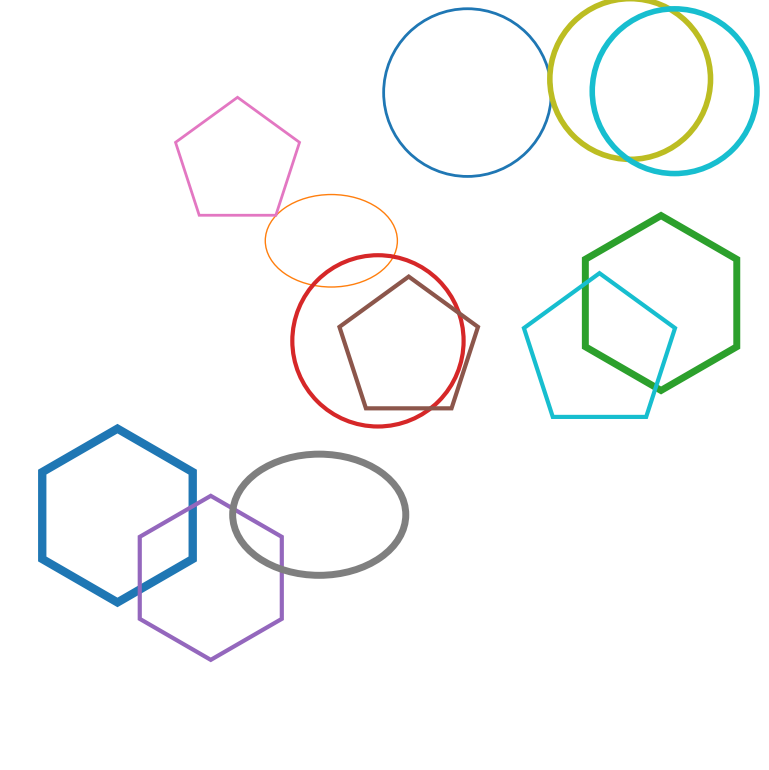[{"shape": "circle", "thickness": 1, "radius": 0.54, "center": [0.607, 0.88]}, {"shape": "hexagon", "thickness": 3, "radius": 0.56, "center": [0.153, 0.33]}, {"shape": "oval", "thickness": 0.5, "radius": 0.43, "center": [0.43, 0.687]}, {"shape": "hexagon", "thickness": 2.5, "radius": 0.57, "center": [0.859, 0.606]}, {"shape": "circle", "thickness": 1.5, "radius": 0.56, "center": [0.491, 0.557]}, {"shape": "hexagon", "thickness": 1.5, "radius": 0.53, "center": [0.274, 0.25]}, {"shape": "pentagon", "thickness": 1.5, "radius": 0.47, "center": [0.531, 0.546]}, {"shape": "pentagon", "thickness": 1, "radius": 0.42, "center": [0.308, 0.789]}, {"shape": "oval", "thickness": 2.5, "radius": 0.56, "center": [0.415, 0.332]}, {"shape": "circle", "thickness": 2, "radius": 0.52, "center": [0.818, 0.897]}, {"shape": "circle", "thickness": 2, "radius": 0.53, "center": [0.876, 0.882]}, {"shape": "pentagon", "thickness": 1.5, "radius": 0.52, "center": [0.779, 0.542]}]